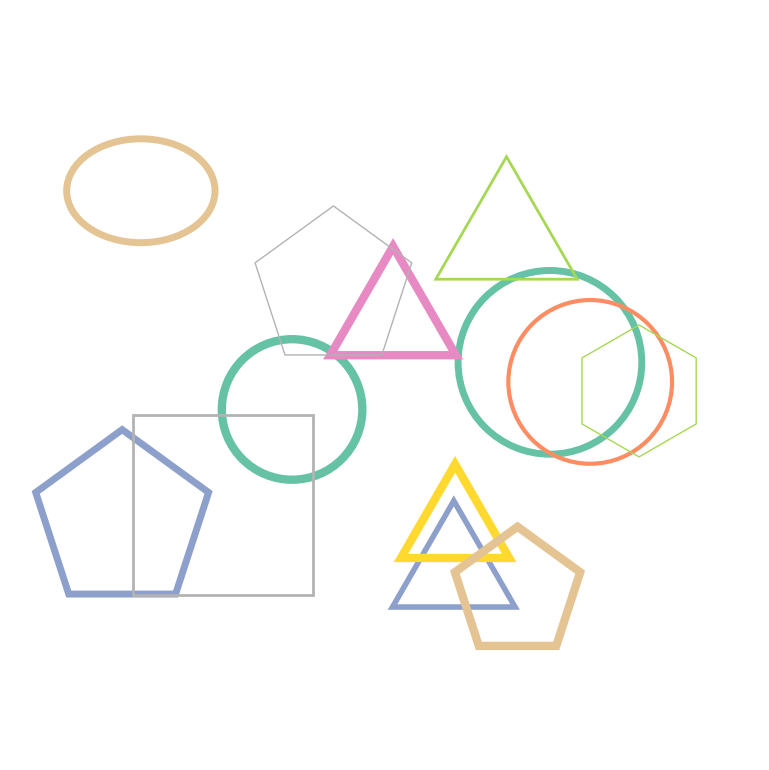[{"shape": "circle", "thickness": 2.5, "radius": 0.6, "center": [0.714, 0.529]}, {"shape": "circle", "thickness": 3, "radius": 0.46, "center": [0.379, 0.468]}, {"shape": "circle", "thickness": 1.5, "radius": 0.53, "center": [0.767, 0.504]}, {"shape": "pentagon", "thickness": 2.5, "radius": 0.59, "center": [0.159, 0.324]}, {"shape": "triangle", "thickness": 2, "radius": 0.46, "center": [0.589, 0.258]}, {"shape": "triangle", "thickness": 3, "radius": 0.47, "center": [0.51, 0.586]}, {"shape": "hexagon", "thickness": 0.5, "radius": 0.43, "center": [0.83, 0.492]}, {"shape": "triangle", "thickness": 1, "radius": 0.53, "center": [0.658, 0.69]}, {"shape": "triangle", "thickness": 3, "radius": 0.41, "center": [0.591, 0.316]}, {"shape": "pentagon", "thickness": 3, "radius": 0.43, "center": [0.672, 0.23]}, {"shape": "oval", "thickness": 2.5, "radius": 0.48, "center": [0.183, 0.752]}, {"shape": "pentagon", "thickness": 0.5, "radius": 0.53, "center": [0.433, 0.626]}, {"shape": "square", "thickness": 1, "radius": 0.58, "center": [0.289, 0.344]}]